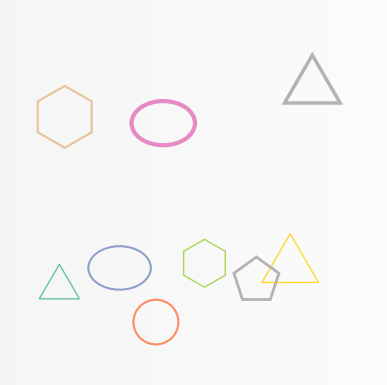[{"shape": "triangle", "thickness": 1, "radius": 0.3, "center": [0.153, 0.254]}, {"shape": "circle", "thickness": 1.5, "radius": 0.29, "center": [0.402, 0.163]}, {"shape": "oval", "thickness": 1.5, "radius": 0.4, "center": [0.309, 0.304]}, {"shape": "oval", "thickness": 3, "radius": 0.41, "center": [0.421, 0.68]}, {"shape": "hexagon", "thickness": 1, "radius": 0.31, "center": [0.528, 0.316]}, {"shape": "triangle", "thickness": 1, "radius": 0.42, "center": [0.749, 0.308]}, {"shape": "hexagon", "thickness": 1.5, "radius": 0.4, "center": [0.167, 0.697]}, {"shape": "triangle", "thickness": 2.5, "radius": 0.41, "center": [0.806, 0.774]}, {"shape": "pentagon", "thickness": 2, "radius": 0.31, "center": [0.662, 0.271]}]